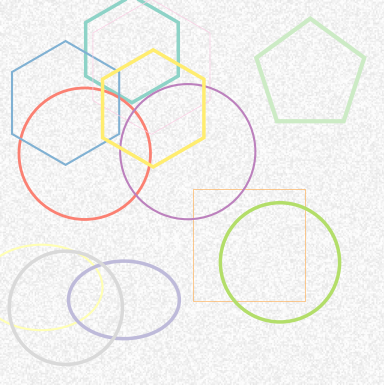[{"shape": "hexagon", "thickness": 2.5, "radius": 0.69, "center": [0.343, 0.872]}, {"shape": "oval", "thickness": 1.5, "radius": 0.79, "center": [0.108, 0.253]}, {"shape": "oval", "thickness": 2.5, "radius": 0.72, "center": [0.322, 0.221]}, {"shape": "circle", "thickness": 2, "radius": 0.85, "center": [0.22, 0.601]}, {"shape": "hexagon", "thickness": 1.5, "radius": 0.8, "center": [0.17, 0.733]}, {"shape": "square", "thickness": 0.5, "radius": 0.73, "center": [0.646, 0.365]}, {"shape": "circle", "thickness": 2.5, "radius": 0.77, "center": [0.727, 0.319]}, {"shape": "hexagon", "thickness": 0.5, "radius": 0.88, "center": [0.393, 0.827]}, {"shape": "circle", "thickness": 2.5, "radius": 0.74, "center": [0.171, 0.201]}, {"shape": "circle", "thickness": 1.5, "radius": 0.88, "center": [0.488, 0.606]}, {"shape": "pentagon", "thickness": 3, "radius": 0.74, "center": [0.806, 0.804]}, {"shape": "hexagon", "thickness": 2.5, "radius": 0.76, "center": [0.398, 0.718]}]